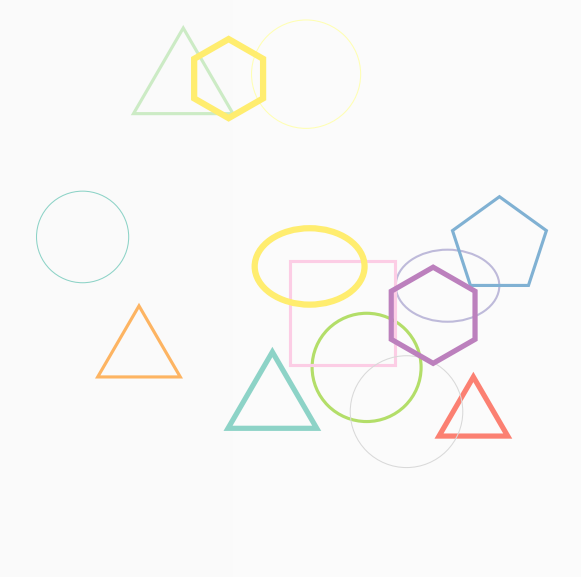[{"shape": "circle", "thickness": 0.5, "radius": 0.4, "center": [0.142, 0.589]}, {"shape": "triangle", "thickness": 2.5, "radius": 0.44, "center": [0.469, 0.302]}, {"shape": "circle", "thickness": 0.5, "radius": 0.47, "center": [0.527, 0.871]}, {"shape": "oval", "thickness": 1, "radius": 0.45, "center": [0.77, 0.504]}, {"shape": "triangle", "thickness": 2.5, "radius": 0.34, "center": [0.814, 0.278]}, {"shape": "pentagon", "thickness": 1.5, "radius": 0.42, "center": [0.859, 0.574]}, {"shape": "triangle", "thickness": 1.5, "radius": 0.41, "center": [0.239, 0.387]}, {"shape": "circle", "thickness": 1.5, "radius": 0.47, "center": [0.631, 0.363]}, {"shape": "square", "thickness": 1.5, "radius": 0.45, "center": [0.589, 0.458]}, {"shape": "circle", "thickness": 0.5, "radius": 0.48, "center": [0.699, 0.286]}, {"shape": "hexagon", "thickness": 2.5, "radius": 0.42, "center": [0.745, 0.453]}, {"shape": "triangle", "thickness": 1.5, "radius": 0.49, "center": [0.315, 0.852]}, {"shape": "oval", "thickness": 3, "radius": 0.47, "center": [0.533, 0.538]}, {"shape": "hexagon", "thickness": 3, "radius": 0.34, "center": [0.393, 0.863]}]